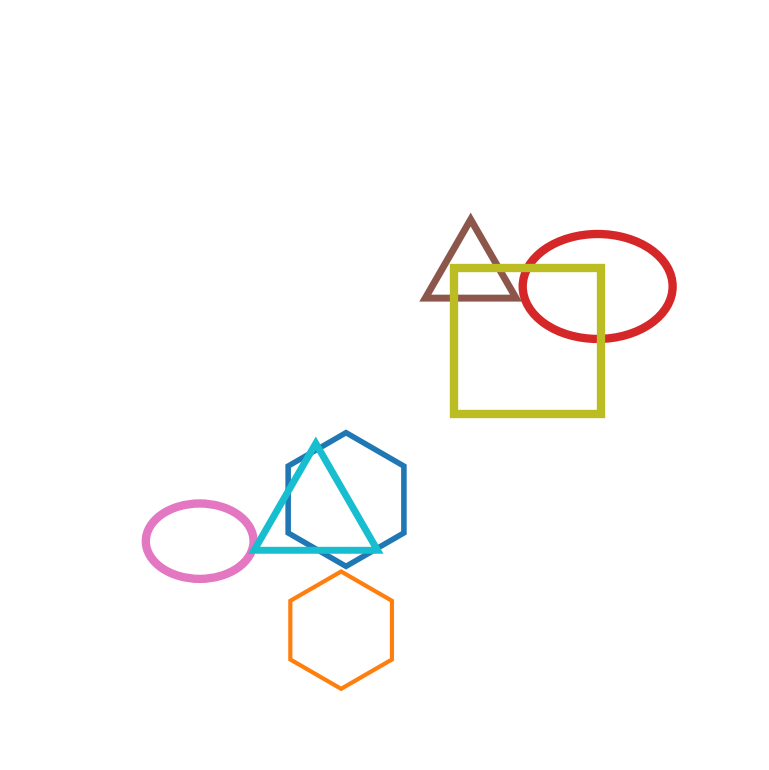[{"shape": "hexagon", "thickness": 2, "radius": 0.43, "center": [0.449, 0.351]}, {"shape": "hexagon", "thickness": 1.5, "radius": 0.38, "center": [0.443, 0.182]}, {"shape": "oval", "thickness": 3, "radius": 0.49, "center": [0.776, 0.628]}, {"shape": "triangle", "thickness": 2.5, "radius": 0.34, "center": [0.611, 0.647]}, {"shape": "oval", "thickness": 3, "radius": 0.35, "center": [0.259, 0.297]}, {"shape": "square", "thickness": 3, "radius": 0.47, "center": [0.685, 0.557]}, {"shape": "triangle", "thickness": 2.5, "radius": 0.46, "center": [0.41, 0.332]}]